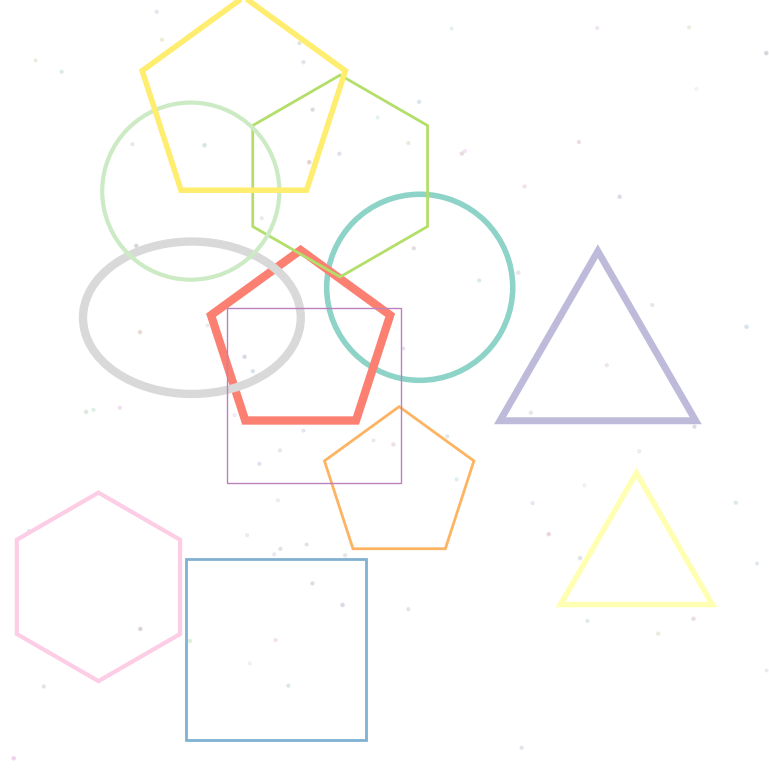[{"shape": "circle", "thickness": 2, "radius": 0.6, "center": [0.545, 0.627]}, {"shape": "triangle", "thickness": 2, "radius": 0.57, "center": [0.827, 0.272]}, {"shape": "triangle", "thickness": 2.5, "radius": 0.73, "center": [0.776, 0.527]}, {"shape": "pentagon", "thickness": 3, "radius": 0.61, "center": [0.39, 0.553]}, {"shape": "square", "thickness": 1, "radius": 0.59, "center": [0.359, 0.156]}, {"shape": "pentagon", "thickness": 1, "radius": 0.51, "center": [0.518, 0.37]}, {"shape": "hexagon", "thickness": 1, "radius": 0.66, "center": [0.442, 0.771]}, {"shape": "hexagon", "thickness": 1.5, "radius": 0.61, "center": [0.128, 0.238]}, {"shape": "oval", "thickness": 3, "radius": 0.71, "center": [0.249, 0.587]}, {"shape": "square", "thickness": 0.5, "radius": 0.57, "center": [0.408, 0.486]}, {"shape": "circle", "thickness": 1.5, "radius": 0.58, "center": [0.248, 0.752]}, {"shape": "pentagon", "thickness": 2, "radius": 0.69, "center": [0.317, 0.865]}]